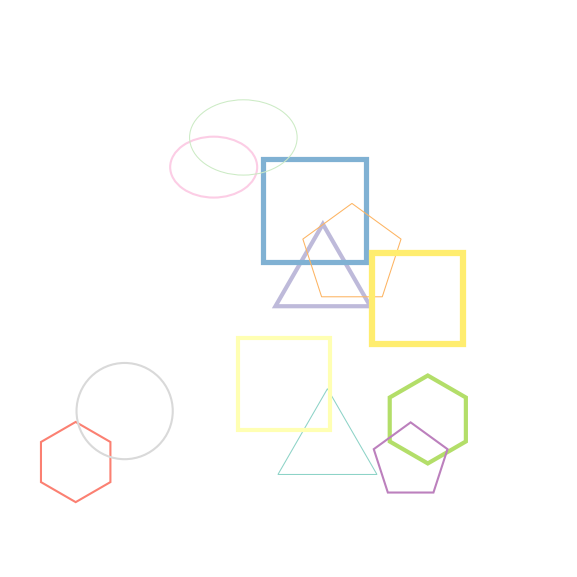[{"shape": "triangle", "thickness": 0.5, "radius": 0.49, "center": [0.567, 0.227]}, {"shape": "square", "thickness": 2, "radius": 0.4, "center": [0.492, 0.335]}, {"shape": "triangle", "thickness": 2, "radius": 0.47, "center": [0.559, 0.516]}, {"shape": "hexagon", "thickness": 1, "radius": 0.35, "center": [0.131, 0.199]}, {"shape": "square", "thickness": 2.5, "radius": 0.45, "center": [0.544, 0.634]}, {"shape": "pentagon", "thickness": 0.5, "radius": 0.45, "center": [0.609, 0.558]}, {"shape": "hexagon", "thickness": 2, "radius": 0.38, "center": [0.741, 0.273]}, {"shape": "oval", "thickness": 1, "radius": 0.38, "center": [0.37, 0.71]}, {"shape": "circle", "thickness": 1, "radius": 0.42, "center": [0.216, 0.287]}, {"shape": "pentagon", "thickness": 1, "radius": 0.34, "center": [0.711, 0.201]}, {"shape": "oval", "thickness": 0.5, "radius": 0.47, "center": [0.421, 0.761]}, {"shape": "square", "thickness": 3, "radius": 0.39, "center": [0.723, 0.482]}]